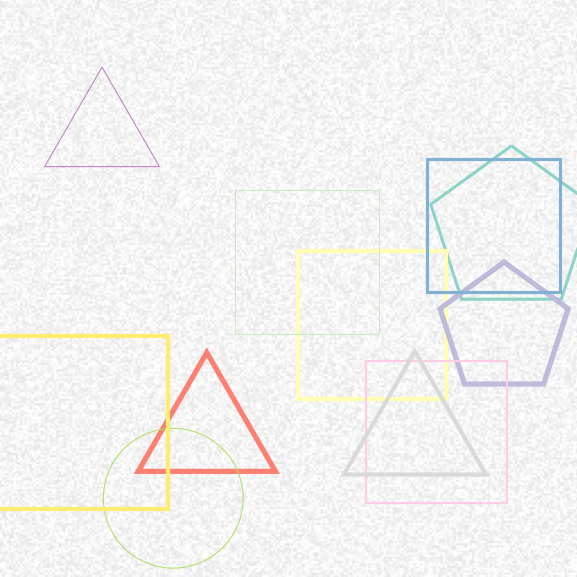[{"shape": "pentagon", "thickness": 1.5, "radius": 0.73, "center": [0.886, 0.6]}, {"shape": "square", "thickness": 2, "radius": 0.64, "center": [0.645, 0.436]}, {"shape": "pentagon", "thickness": 2.5, "radius": 0.58, "center": [0.873, 0.429]}, {"shape": "triangle", "thickness": 2.5, "radius": 0.69, "center": [0.358, 0.252]}, {"shape": "square", "thickness": 1.5, "radius": 0.58, "center": [0.855, 0.608]}, {"shape": "circle", "thickness": 0.5, "radius": 0.61, "center": [0.3, 0.136]}, {"shape": "square", "thickness": 1, "radius": 0.61, "center": [0.756, 0.251]}, {"shape": "triangle", "thickness": 2, "radius": 0.71, "center": [0.718, 0.248]}, {"shape": "triangle", "thickness": 0.5, "radius": 0.57, "center": [0.177, 0.768]}, {"shape": "square", "thickness": 0.5, "radius": 0.62, "center": [0.531, 0.545]}, {"shape": "square", "thickness": 2, "radius": 0.75, "center": [0.141, 0.267]}]